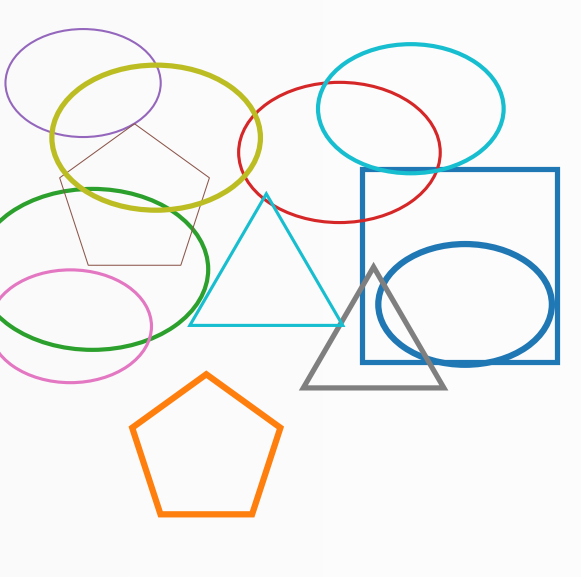[{"shape": "oval", "thickness": 3, "radius": 0.75, "center": [0.8, 0.472]}, {"shape": "square", "thickness": 2.5, "radius": 0.84, "center": [0.791, 0.539]}, {"shape": "pentagon", "thickness": 3, "radius": 0.67, "center": [0.355, 0.217]}, {"shape": "oval", "thickness": 2, "radius": 1.0, "center": [0.159, 0.533]}, {"shape": "oval", "thickness": 1.5, "radius": 0.87, "center": [0.584, 0.735]}, {"shape": "oval", "thickness": 1, "radius": 0.67, "center": [0.143, 0.855]}, {"shape": "pentagon", "thickness": 0.5, "radius": 0.68, "center": [0.231, 0.649]}, {"shape": "oval", "thickness": 1.5, "radius": 0.7, "center": [0.121, 0.434]}, {"shape": "triangle", "thickness": 2.5, "radius": 0.7, "center": [0.643, 0.397]}, {"shape": "oval", "thickness": 2.5, "radius": 0.9, "center": [0.269, 0.761]}, {"shape": "oval", "thickness": 2, "radius": 0.8, "center": [0.707, 0.811]}, {"shape": "triangle", "thickness": 1.5, "radius": 0.76, "center": [0.458, 0.512]}]